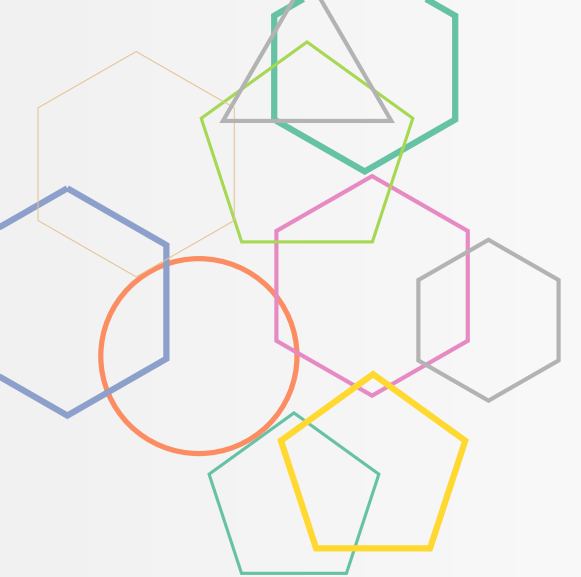[{"shape": "pentagon", "thickness": 1.5, "radius": 0.77, "center": [0.506, 0.131]}, {"shape": "hexagon", "thickness": 3, "radius": 0.9, "center": [0.627, 0.882]}, {"shape": "circle", "thickness": 2.5, "radius": 0.84, "center": [0.342, 0.383]}, {"shape": "hexagon", "thickness": 3, "radius": 0.98, "center": [0.116, 0.476]}, {"shape": "hexagon", "thickness": 2, "radius": 0.95, "center": [0.64, 0.504]}, {"shape": "pentagon", "thickness": 1.5, "radius": 0.96, "center": [0.528, 0.735]}, {"shape": "pentagon", "thickness": 3, "radius": 0.83, "center": [0.642, 0.185]}, {"shape": "hexagon", "thickness": 0.5, "radius": 0.98, "center": [0.234, 0.715]}, {"shape": "triangle", "thickness": 2, "radius": 0.84, "center": [0.528, 0.873]}, {"shape": "hexagon", "thickness": 2, "radius": 0.7, "center": [0.84, 0.445]}]